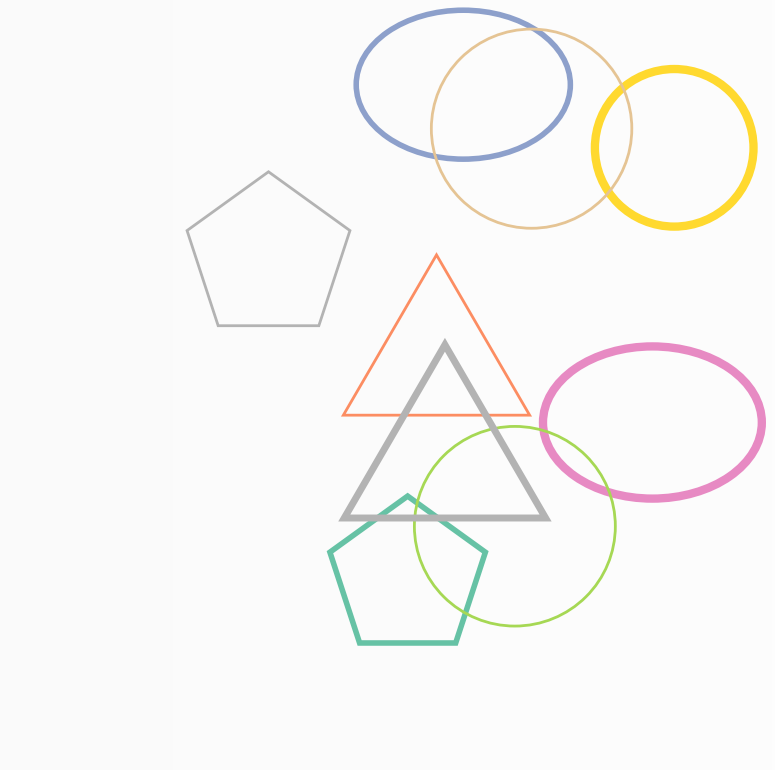[{"shape": "pentagon", "thickness": 2, "radius": 0.53, "center": [0.526, 0.25]}, {"shape": "triangle", "thickness": 1, "radius": 0.69, "center": [0.563, 0.53]}, {"shape": "oval", "thickness": 2, "radius": 0.69, "center": [0.598, 0.89]}, {"shape": "oval", "thickness": 3, "radius": 0.71, "center": [0.842, 0.451]}, {"shape": "circle", "thickness": 1, "radius": 0.65, "center": [0.664, 0.317]}, {"shape": "circle", "thickness": 3, "radius": 0.51, "center": [0.87, 0.808]}, {"shape": "circle", "thickness": 1, "radius": 0.65, "center": [0.686, 0.833]}, {"shape": "triangle", "thickness": 2.5, "radius": 0.75, "center": [0.574, 0.402]}, {"shape": "pentagon", "thickness": 1, "radius": 0.55, "center": [0.346, 0.666]}]